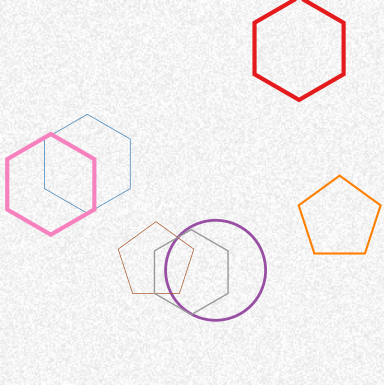[{"shape": "hexagon", "thickness": 3, "radius": 0.67, "center": [0.777, 0.874]}, {"shape": "hexagon", "thickness": 0.5, "radius": 0.64, "center": [0.227, 0.575]}, {"shape": "circle", "thickness": 2, "radius": 0.65, "center": [0.56, 0.298]}, {"shape": "pentagon", "thickness": 1.5, "radius": 0.56, "center": [0.882, 0.432]}, {"shape": "pentagon", "thickness": 0.5, "radius": 0.52, "center": [0.405, 0.321]}, {"shape": "hexagon", "thickness": 3, "radius": 0.65, "center": [0.132, 0.521]}, {"shape": "hexagon", "thickness": 1, "radius": 0.55, "center": [0.497, 0.293]}]